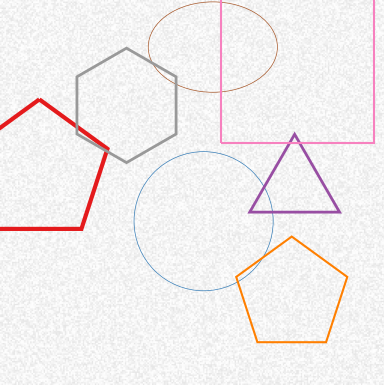[{"shape": "pentagon", "thickness": 3, "radius": 0.93, "center": [0.102, 0.556]}, {"shape": "circle", "thickness": 0.5, "radius": 0.9, "center": [0.529, 0.425]}, {"shape": "triangle", "thickness": 2, "radius": 0.67, "center": [0.765, 0.516]}, {"shape": "pentagon", "thickness": 1.5, "radius": 0.76, "center": [0.758, 0.234]}, {"shape": "oval", "thickness": 0.5, "radius": 0.84, "center": [0.553, 0.878]}, {"shape": "square", "thickness": 1.5, "radius": 1.0, "center": [0.773, 0.828]}, {"shape": "hexagon", "thickness": 2, "radius": 0.74, "center": [0.329, 0.726]}]